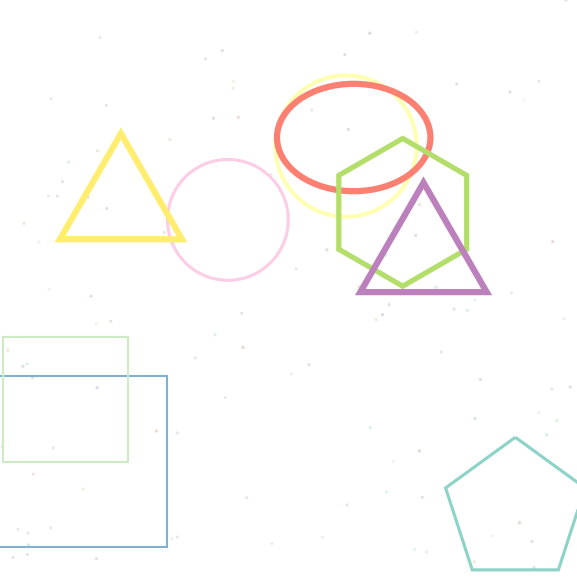[{"shape": "pentagon", "thickness": 1.5, "radius": 0.63, "center": [0.892, 0.115]}, {"shape": "circle", "thickness": 2, "radius": 0.61, "center": [0.599, 0.746]}, {"shape": "oval", "thickness": 3, "radius": 0.66, "center": [0.612, 0.761]}, {"shape": "square", "thickness": 1, "radius": 0.74, "center": [0.141, 0.2]}, {"shape": "hexagon", "thickness": 2.5, "radius": 0.64, "center": [0.697, 0.631]}, {"shape": "circle", "thickness": 1.5, "radius": 0.52, "center": [0.395, 0.618]}, {"shape": "triangle", "thickness": 3, "radius": 0.63, "center": [0.733, 0.557]}, {"shape": "square", "thickness": 1, "radius": 0.54, "center": [0.113, 0.307]}, {"shape": "triangle", "thickness": 3, "radius": 0.61, "center": [0.209, 0.646]}]